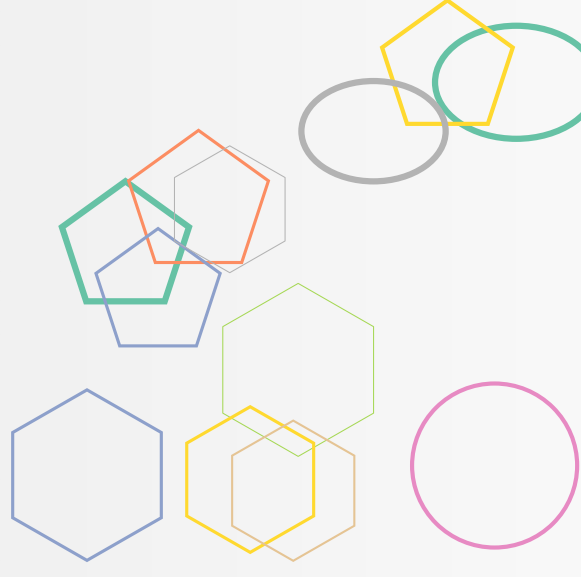[{"shape": "pentagon", "thickness": 3, "radius": 0.57, "center": [0.216, 0.57]}, {"shape": "oval", "thickness": 3, "radius": 0.7, "center": [0.888, 0.857]}, {"shape": "pentagon", "thickness": 1.5, "radius": 0.63, "center": [0.342, 0.647]}, {"shape": "pentagon", "thickness": 1.5, "radius": 0.56, "center": [0.272, 0.491]}, {"shape": "hexagon", "thickness": 1.5, "radius": 0.74, "center": [0.15, 0.176]}, {"shape": "circle", "thickness": 2, "radius": 0.71, "center": [0.851, 0.193]}, {"shape": "hexagon", "thickness": 0.5, "radius": 0.75, "center": [0.513, 0.359]}, {"shape": "hexagon", "thickness": 1.5, "radius": 0.63, "center": [0.43, 0.169]}, {"shape": "pentagon", "thickness": 2, "radius": 0.59, "center": [0.77, 0.88]}, {"shape": "hexagon", "thickness": 1, "radius": 0.61, "center": [0.504, 0.149]}, {"shape": "hexagon", "thickness": 0.5, "radius": 0.55, "center": [0.395, 0.637]}, {"shape": "oval", "thickness": 3, "radius": 0.62, "center": [0.643, 0.772]}]